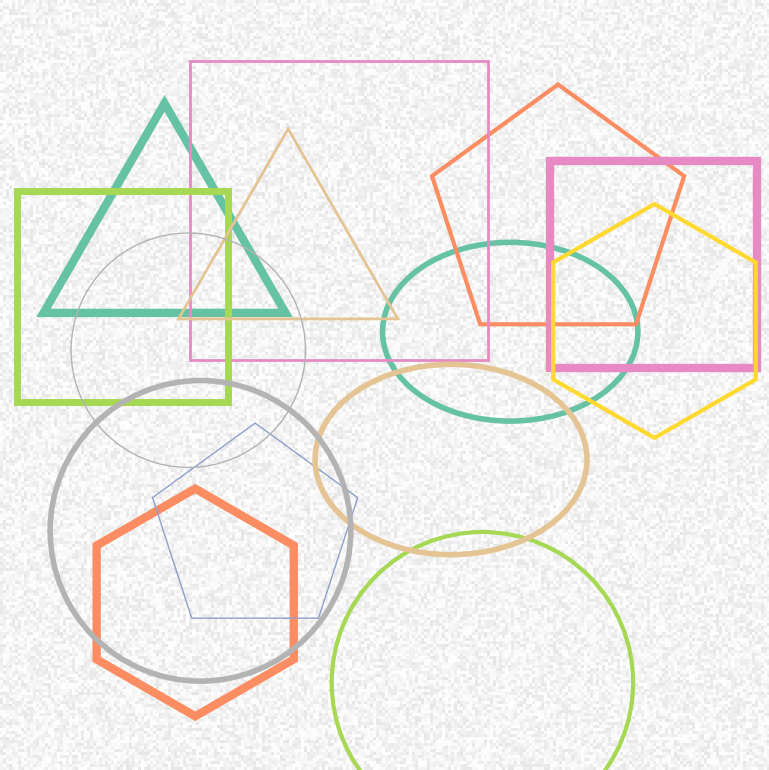[{"shape": "oval", "thickness": 2, "radius": 0.83, "center": [0.663, 0.569]}, {"shape": "triangle", "thickness": 3, "radius": 0.91, "center": [0.214, 0.684]}, {"shape": "pentagon", "thickness": 1.5, "radius": 0.86, "center": [0.725, 0.718]}, {"shape": "hexagon", "thickness": 3, "radius": 0.74, "center": [0.254, 0.218]}, {"shape": "pentagon", "thickness": 0.5, "radius": 0.7, "center": [0.331, 0.31]}, {"shape": "square", "thickness": 1, "radius": 0.97, "center": [0.44, 0.727]}, {"shape": "square", "thickness": 3, "radius": 0.67, "center": [0.849, 0.657]}, {"shape": "square", "thickness": 2.5, "radius": 0.69, "center": [0.159, 0.615]}, {"shape": "circle", "thickness": 1.5, "radius": 0.98, "center": [0.627, 0.113]}, {"shape": "hexagon", "thickness": 1.5, "radius": 0.76, "center": [0.85, 0.583]}, {"shape": "oval", "thickness": 2, "radius": 0.88, "center": [0.586, 0.403]}, {"shape": "triangle", "thickness": 1, "radius": 0.82, "center": [0.374, 0.668]}, {"shape": "circle", "thickness": 2, "radius": 0.98, "center": [0.26, 0.311]}, {"shape": "circle", "thickness": 0.5, "radius": 0.76, "center": [0.245, 0.545]}]